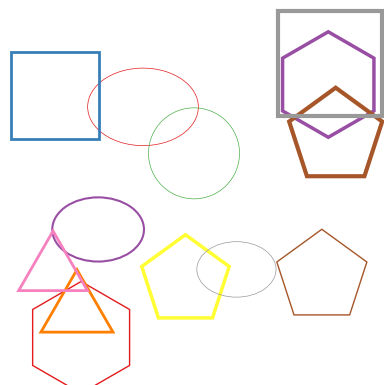[{"shape": "oval", "thickness": 0.5, "radius": 0.72, "center": [0.371, 0.722]}, {"shape": "hexagon", "thickness": 1, "radius": 0.73, "center": [0.211, 0.123]}, {"shape": "square", "thickness": 2, "radius": 0.57, "center": [0.143, 0.751]}, {"shape": "circle", "thickness": 0.5, "radius": 0.59, "center": [0.504, 0.602]}, {"shape": "oval", "thickness": 1.5, "radius": 0.6, "center": [0.255, 0.404]}, {"shape": "hexagon", "thickness": 2.5, "radius": 0.69, "center": [0.853, 0.78]}, {"shape": "triangle", "thickness": 2, "radius": 0.54, "center": [0.2, 0.191]}, {"shape": "pentagon", "thickness": 2.5, "radius": 0.6, "center": [0.482, 0.271]}, {"shape": "pentagon", "thickness": 1, "radius": 0.61, "center": [0.836, 0.281]}, {"shape": "pentagon", "thickness": 3, "radius": 0.64, "center": [0.872, 0.645]}, {"shape": "triangle", "thickness": 2, "radius": 0.52, "center": [0.138, 0.297]}, {"shape": "oval", "thickness": 0.5, "radius": 0.51, "center": [0.614, 0.3]}, {"shape": "square", "thickness": 3, "radius": 0.68, "center": [0.857, 0.835]}]